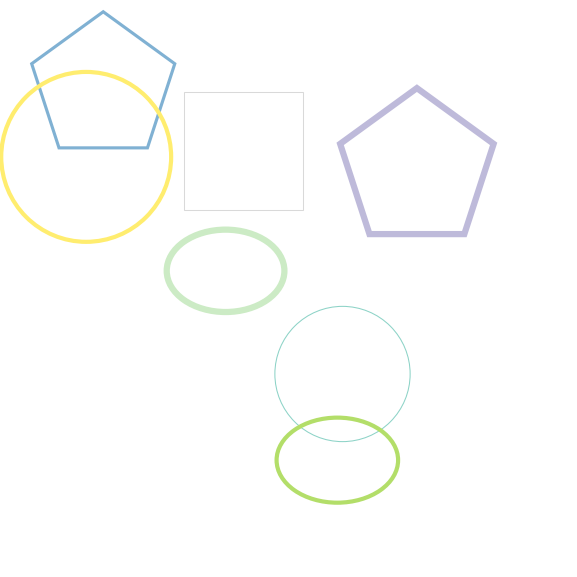[{"shape": "circle", "thickness": 0.5, "radius": 0.59, "center": [0.593, 0.352]}, {"shape": "pentagon", "thickness": 3, "radius": 0.7, "center": [0.722, 0.707]}, {"shape": "pentagon", "thickness": 1.5, "radius": 0.65, "center": [0.179, 0.848]}, {"shape": "oval", "thickness": 2, "radius": 0.53, "center": [0.584, 0.202]}, {"shape": "square", "thickness": 0.5, "radius": 0.51, "center": [0.422, 0.738]}, {"shape": "oval", "thickness": 3, "radius": 0.51, "center": [0.391, 0.53]}, {"shape": "circle", "thickness": 2, "radius": 0.74, "center": [0.149, 0.727]}]